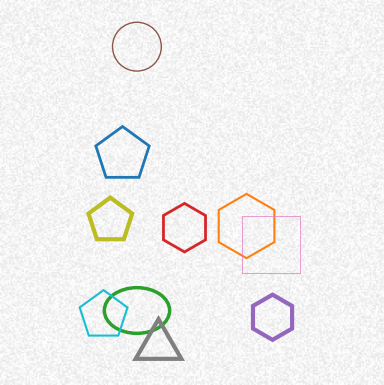[{"shape": "pentagon", "thickness": 2, "radius": 0.36, "center": [0.318, 0.598]}, {"shape": "hexagon", "thickness": 1.5, "radius": 0.42, "center": [0.64, 0.413]}, {"shape": "oval", "thickness": 2.5, "radius": 0.42, "center": [0.356, 0.193]}, {"shape": "hexagon", "thickness": 2, "radius": 0.32, "center": [0.479, 0.409]}, {"shape": "hexagon", "thickness": 3, "radius": 0.29, "center": [0.708, 0.176]}, {"shape": "circle", "thickness": 1, "radius": 0.32, "center": [0.356, 0.879]}, {"shape": "square", "thickness": 0.5, "radius": 0.37, "center": [0.704, 0.365]}, {"shape": "triangle", "thickness": 3, "radius": 0.34, "center": [0.412, 0.102]}, {"shape": "pentagon", "thickness": 3, "radius": 0.3, "center": [0.287, 0.427]}, {"shape": "pentagon", "thickness": 1.5, "radius": 0.33, "center": [0.269, 0.181]}]